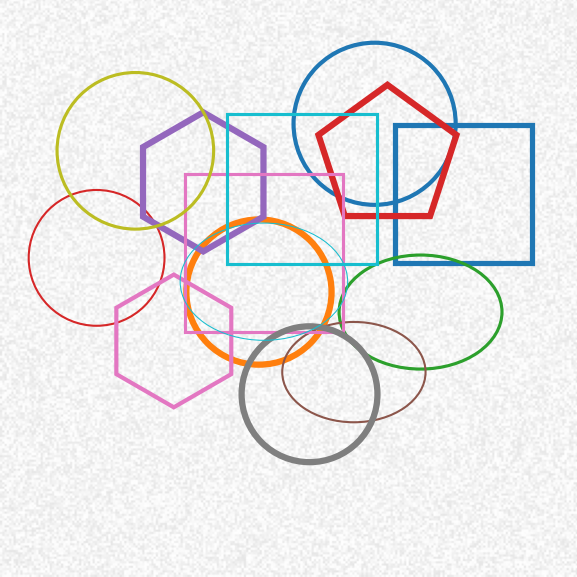[{"shape": "square", "thickness": 2.5, "radius": 0.59, "center": [0.802, 0.663]}, {"shape": "circle", "thickness": 2, "radius": 0.7, "center": [0.649, 0.785]}, {"shape": "circle", "thickness": 3, "radius": 0.63, "center": [0.448, 0.493]}, {"shape": "oval", "thickness": 1.5, "radius": 0.71, "center": [0.728, 0.459]}, {"shape": "pentagon", "thickness": 3, "radius": 0.63, "center": [0.671, 0.727]}, {"shape": "circle", "thickness": 1, "radius": 0.59, "center": [0.167, 0.553]}, {"shape": "hexagon", "thickness": 3, "radius": 0.6, "center": [0.352, 0.684]}, {"shape": "oval", "thickness": 1, "radius": 0.62, "center": [0.613, 0.355]}, {"shape": "square", "thickness": 1.5, "radius": 0.68, "center": [0.457, 0.56]}, {"shape": "hexagon", "thickness": 2, "radius": 0.57, "center": [0.301, 0.409]}, {"shape": "circle", "thickness": 3, "radius": 0.59, "center": [0.536, 0.316]}, {"shape": "circle", "thickness": 1.5, "radius": 0.68, "center": [0.234, 0.738]}, {"shape": "square", "thickness": 1.5, "radius": 0.65, "center": [0.523, 0.673]}, {"shape": "oval", "thickness": 0.5, "radius": 0.73, "center": [0.457, 0.511]}]